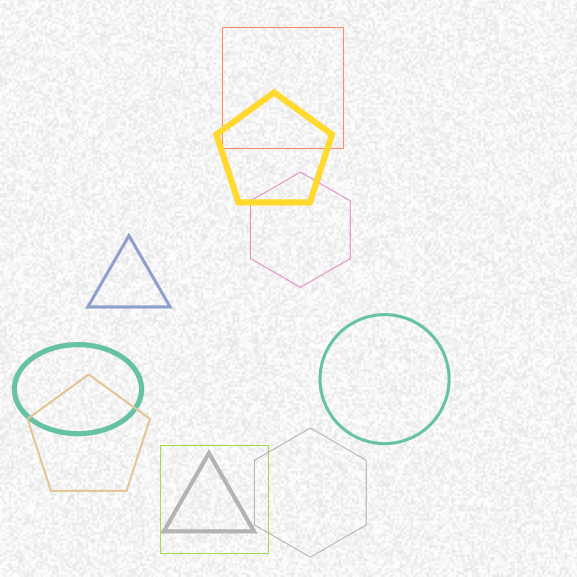[{"shape": "circle", "thickness": 1.5, "radius": 0.56, "center": [0.666, 0.343]}, {"shape": "oval", "thickness": 2.5, "radius": 0.55, "center": [0.135, 0.325]}, {"shape": "square", "thickness": 0.5, "radius": 0.52, "center": [0.49, 0.847]}, {"shape": "triangle", "thickness": 1.5, "radius": 0.41, "center": [0.223, 0.509]}, {"shape": "hexagon", "thickness": 0.5, "radius": 0.5, "center": [0.52, 0.601]}, {"shape": "square", "thickness": 0.5, "radius": 0.47, "center": [0.37, 0.135]}, {"shape": "pentagon", "thickness": 3, "radius": 0.53, "center": [0.475, 0.734]}, {"shape": "pentagon", "thickness": 1, "radius": 0.56, "center": [0.154, 0.239]}, {"shape": "triangle", "thickness": 2, "radius": 0.45, "center": [0.362, 0.124]}, {"shape": "hexagon", "thickness": 0.5, "radius": 0.56, "center": [0.537, 0.146]}]